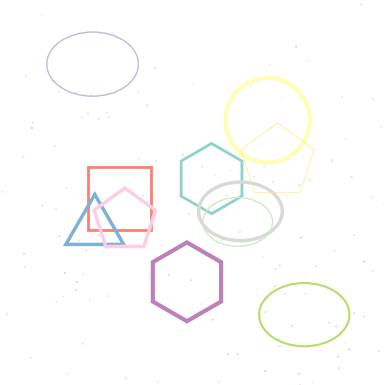[{"shape": "hexagon", "thickness": 2, "radius": 0.46, "center": [0.55, 0.536]}, {"shape": "circle", "thickness": 3, "radius": 0.55, "center": [0.695, 0.688]}, {"shape": "oval", "thickness": 1, "radius": 0.6, "center": [0.241, 0.833]}, {"shape": "square", "thickness": 2, "radius": 0.41, "center": [0.311, 0.484]}, {"shape": "triangle", "thickness": 2.5, "radius": 0.43, "center": [0.246, 0.408]}, {"shape": "oval", "thickness": 1.5, "radius": 0.59, "center": [0.79, 0.183]}, {"shape": "pentagon", "thickness": 2.5, "radius": 0.42, "center": [0.324, 0.428]}, {"shape": "oval", "thickness": 2.5, "radius": 0.54, "center": [0.625, 0.451]}, {"shape": "hexagon", "thickness": 3, "radius": 0.51, "center": [0.486, 0.268]}, {"shape": "oval", "thickness": 1, "radius": 0.45, "center": [0.617, 0.424]}, {"shape": "pentagon", "thickness": 0.5, "radius": 0.5, "center": [0.721, 0.58]}]